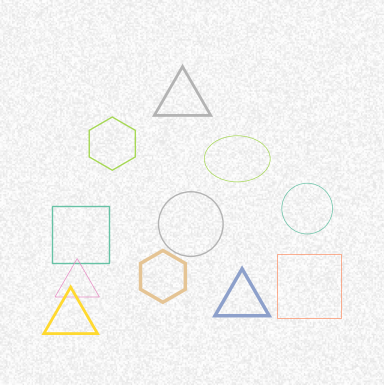[{"shape": "circle", "thickness": 0.5, "radius": 0.33, "center": [0.798, 0.458]}, {"shape": "square", "thickness": 1, "radius": 0.37, "center": [0.21, 0.392]}, {"shape": "square", "thickness": 0.5, "radius": 0.41, "center": [0.802, 0.258]}, {"shape": "triangle", "thickness": 2.5, "radius": 0.41, "center": [0.629, 0.221]}, {"shape": "triangle", "thickness": 0.5, "radius": 0.33, "center": [0.2, 0.262]}, {"shape": "oval", "thickness": 0.5, "radius": 0.43, "center": [0.616, 0.587]}, {"shape": "hexagon", "thickness": 1, "radius": 0.35, "center": [0.292, 0.627]}, {"shape": "triangle", "thickness": 2, "radius": 0.4, "center": [0.184, 0.174]}, {"shape": "hexagon", "thickness": 2.5, "radius": 0.34, "center": [0.423, 0.282]}, {"shape": "triangle", "thickness": 2, "radius": 0.42, "center": [0.474, 0.743]}, {"shape": "circle", "thickness": 1, "radius": 0.42, "center": [0.496, 0.418]}]